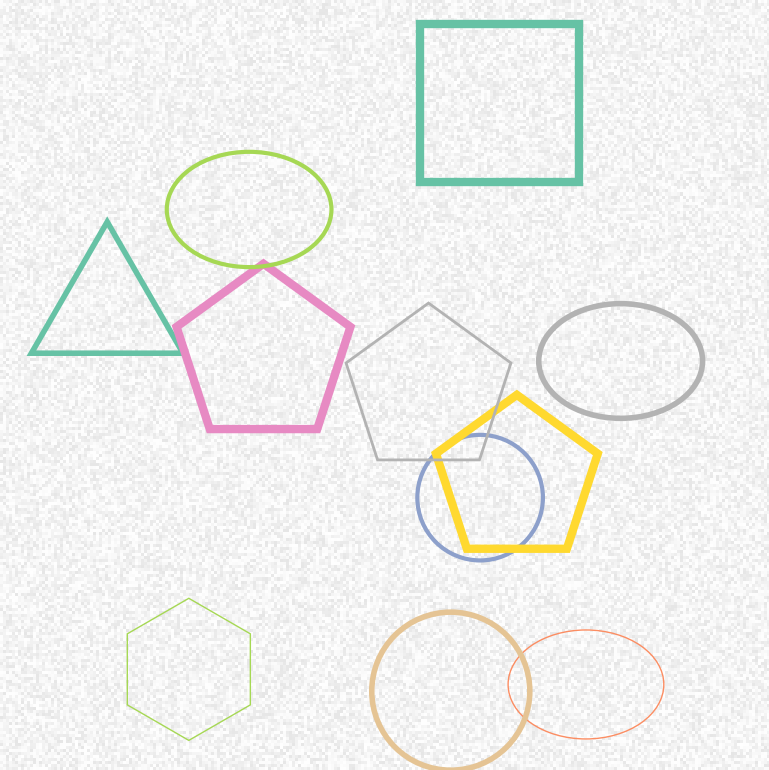[{"shape": "triangle", "thickness": 2, "radius": 0.57, "center": [0.139, 0.598]}, {"shape": "square", "thickness": 3, "radius": 0.52, "center": [0.649, 0.866]}, {"shape": "oval", "thickness": 0.5, "radius": 0.51, "center": [0.761, 0.111]}, {"shape": "circle", "thickness": 1.5, "radius": 0.41, "center": [0.624, 0.354]}, {"shape": "pentagon", "thickness": 3, "radius": 0.59, "center": [0.342, 0.539]}, {"shape": "hexagon", "thickness": 0.5, "radius": 0.46, "center": [0.245, 0.131]}, {"shape": "oval", "thickness": 1.5, "radius": 0.53, "center": [0.324, 0.728]}, {"shape": "pentagon", "thickness": 3, "radius": 0.55, "center": [0.671, 0.377]}, {"shape": "circle", "thickness": 2, "radius": 0.51, "center": [0.585, 0.102]}, {"shape": "oval", "thickness": 2, "radius": 0.53, "center": [0.806, 0.531]}, {"shape": "pentagon", "thickness": 1, "radius": 0.56, "center": [0.557, 0.494]}]